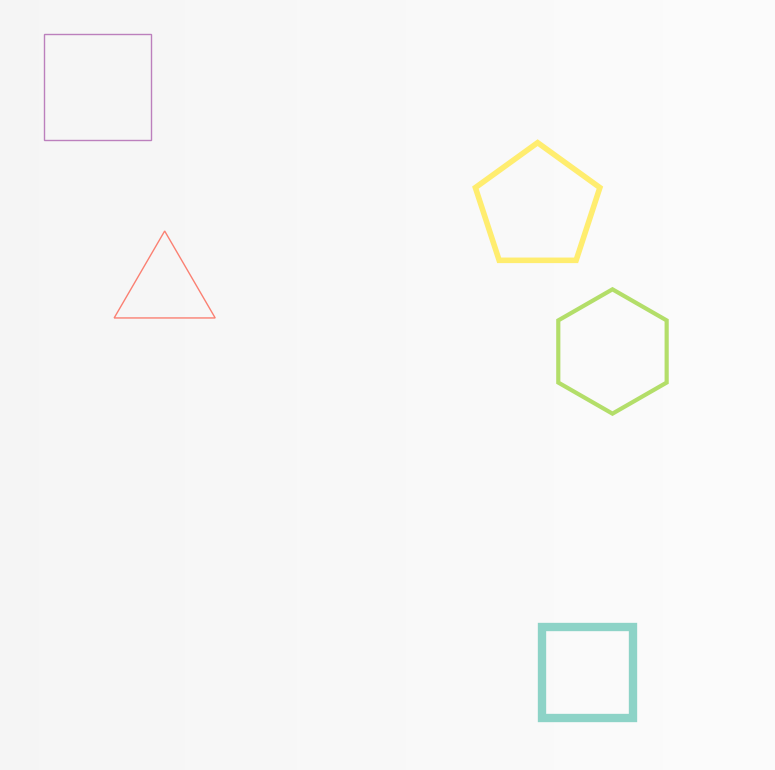[{"shape": "square", "thickness": 3, "radius": 0.29, "center": [0.758, 0.127]}, {"shape": "triangle", "thickness": 0.5, "radius": 0.38, "center": [0.212, 0.625]}, {"shape": "hexagon", "thickness": 1.5, "radius": 0.4, "center": [0.79, 0.544]}, {"shape": "square", "thickness": 0.5, "radius": 0.34, "center": [0.126, 0.887]}, {"shape": "pentagon", "thickness": 2, "radius": 0.42, "center": [0.694, 0.73]}]